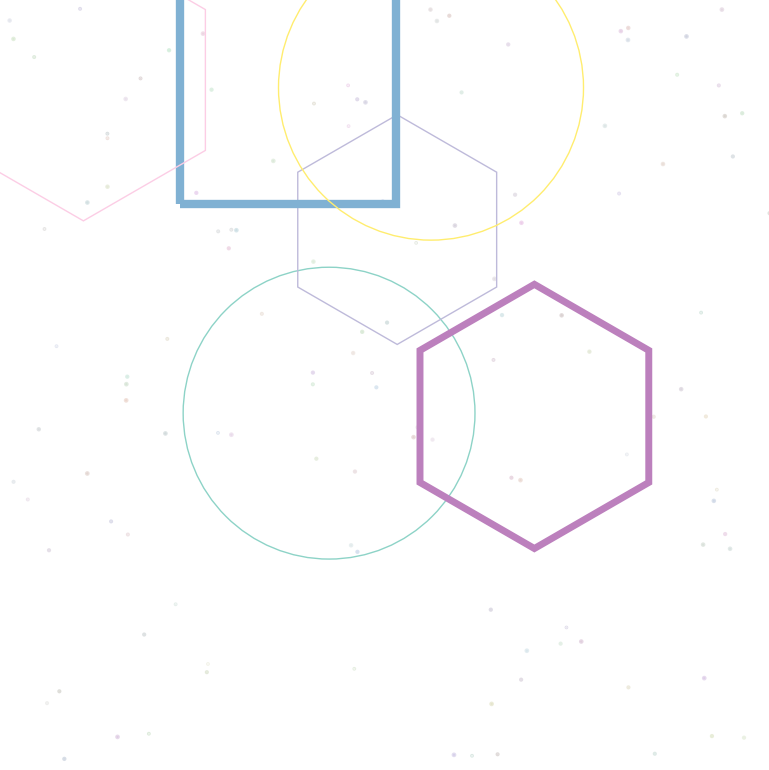[{"shape": "circle", "thickness": 0.5, "radius": 0.95, "center": [0.427, 0.463]}, {"shape": "hexagon", "thickness": 0.5, "radius": 0.75, "center": [0.516, 0.702]}, {"shape": "square", "thickness": 3, "radius": 0.7, "center": [0.374, 0.876]}, {"shape": "hexagon", "thickness": 0.5, "radius": 0.91, "center": [0.108, 0.896]}, {"shape": "hexagon", "thickness": 2.5, "radius": 0.86, "center": [0.694, 0.459]}, {"shape": "circle", "thickness": 0.5, "radius": 0.99, "center": [0.56, 0.886]}]